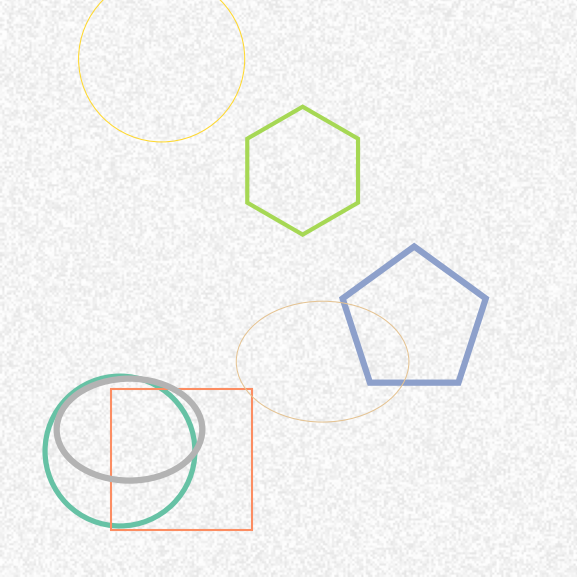[{"shape": "circle", "thickness": 2.5, "radius": 0.65, "center": [0.208, 0.218]}, {"shape": "square", "thickness": 1, "radius": 0.61, "center": [0.314, 0.204]}, {"shape": "pentagon", "thickness": 3, "radius": 0.65, "center": [0.717, 0.442]}, {"shape": "hexagon", "thickness": 2, "radius": 0.55, "center": [0.524, 0.704]}, {"shape": "circle", "thickness": 0.5, "radius": 0.72, "center": [0.28, 0.897]}, {"shape": "oval", "thickness": 0.5, "radius": 0.75, "center": [0.559, 0.373]}, {"shape": "oval", "thickness": 3, "radius": 0.63, "center": [0.224, 0.255]}]